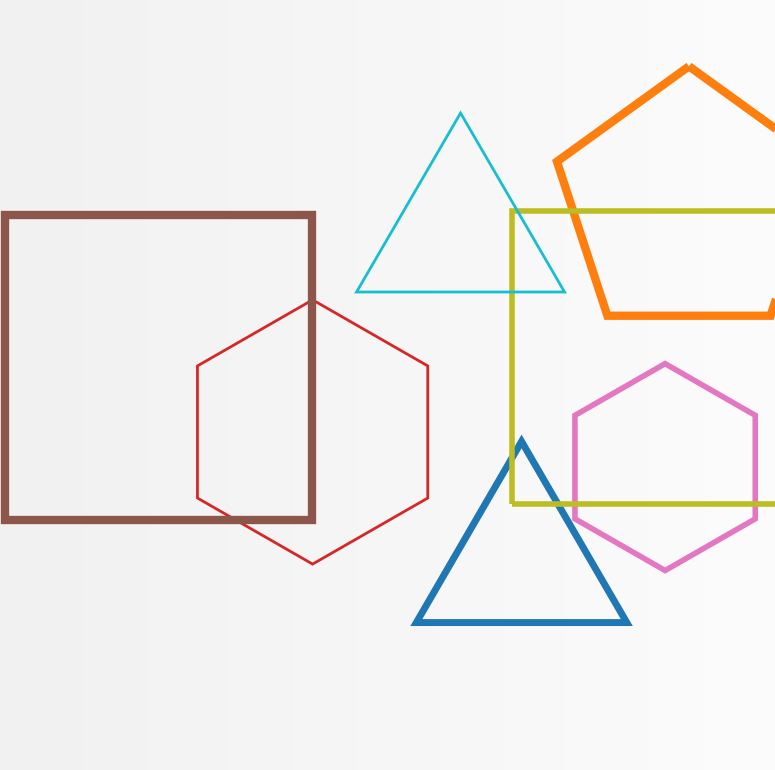[{"shape": "triangle", "thickness": 2.5, "radius": 0.78, "center": [0.673, 0.27]}, {"shape": "pentagon", "thickness": 3, "radius": 0.9, "center": [0.889, 0.735]}, {"shape": "hexagon", "thickness": 1, "radius": 0.86, "center": [0.403, 0.439]}, {"shape": "square", "thickness": 3, "radius": 0.99, "center": [0.205, 0.523]}, {"shape": "hexagon", "thickness": 2, "radius": 0.67, "center": [0.858, 0.393]}, {"shape": "square", "thickness": 2, "radius": 0.95, "center": [0.851, 0.536]}, {"shape": "triangle", "thickness": 1, "radius": 0.77, "center": [0.594, 0.698]}]